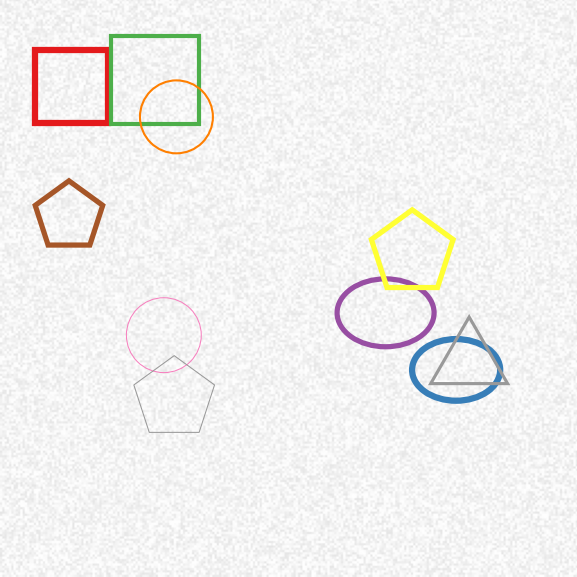[{"shape": "square", "thickness": 3, "radius": 0.32, "center": [0.124, 0.85]}, {"shape": "oval", "thickness": 3, "radius": 0.38, "center": [0.79, 0.359]}, {"shape": "square", "thickness": 2, "radius": 0.38, "center": [0.268, 0.86]}, {"shape": "oval", "thickness": 2.5, "radius": 0.42, "center": [0.668, 0.457]}, {"shape": "circle", "thickness": 1, "radius": 0.32, "center": [0.306, 0.797]}, {"shape": "pentagon", "thickness": 2.5, "radius": 0.37, "center": [0.714, 0.561]}, {"shape": "pentagon", "thickness": 2.5, "radius": 0.31, "center": [0.119, 0.625]}, {"shape": "circle", "thickness": 0.5, "radius": 0.32, "center": [0.284, 0.419]}, {"shape": "pentagon", "thickness": 0.5, "radius": 0.37, "center": [0.302, 0.31]}, {"shape": "triangle", "thickness": 1.5, "radius": 0.38, "center": [0.812, 0.373]}]